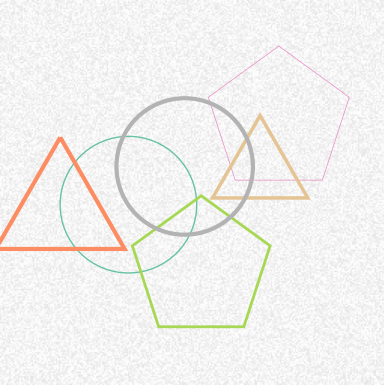[{"shape": "circle", "thickness": 1, "radius": 0.89, "center": [0.334, 0.468]}, {"shape": "triangle", "thickness": 3, "radius": 0.97, "center": [0.156, 0.45]}, {"shape": "pentagon", "thickness": 0.5, "radius": 0.96, "center": [0.724, 0.688]}, {"shape": "pentagon", "thickness": 2, "radius": 0.94, "center": [0.523, 0.303]}, {"shape": "triangle", "thickness": 2.5, "radius": 0.71, "center": [0.676, 0.557]}, {"shape": "circle", "thickness": 3, "radius": 0.89, "center": [0.48, 0.568]}]